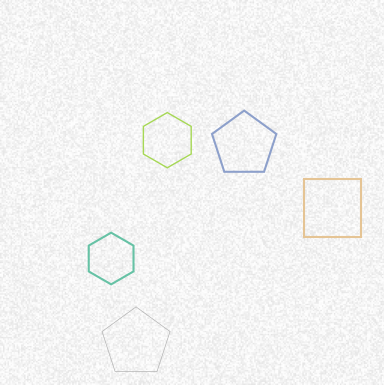[{"shape": "hexagon", "thickness": 1.5, "radius": 0.34, "center": [0.289, 0.329]}, {"shape": "pentagon", "thickness": 1.5, "radius": 0.44, "center": [0.634, 0.625]}, {"shape": "hexagon", "thickness": 1, "radius": 0.36, "center": [0.435, 0.636]}, {"shape": "square", "thickness": 1.5, "radius": 0.37, "center": [0.863, 0.46]}, {"shape": "pentagon", "thickness": 0.5, "radius": 0.46, "center": [0.353, 0.11]}]